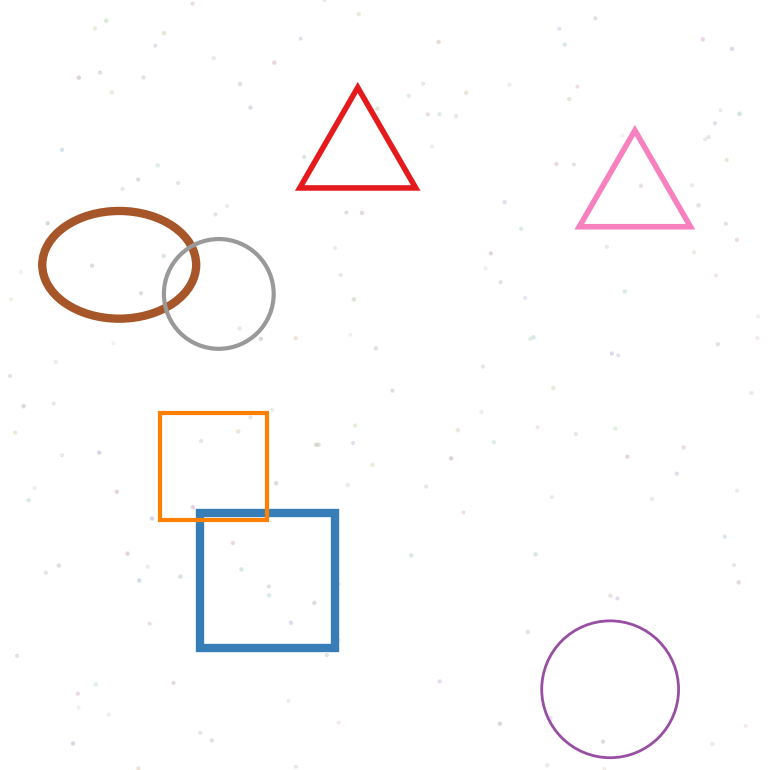[{"shape": "triangle", "thickness": 2, "radius": 0.43, "center": [0.465, 0.799]}, {"shape": "square", "thickness": 3, "radius": 0.44, "center": [0.348, 0.246]}, {"shape": "circle", "thickness": 1, "radius": 0.44, "center": [0.792, 0.105]}, {"shape": "square", "thickness": 1.5, "radius": 0.35, "center": [0.277, 0.394]}, {"shape": "oval", "thickness": 3, "radius": 0.5, "center": [0.155, 0.656]}, {"shape": "triangle", "thickness": 2, "radius": 0.42, "center": [0.825, 0.747]}, {"shape": "circle", "thickness": 1.5, "radius": 0.36, "center": [0.284, 0.618]}]